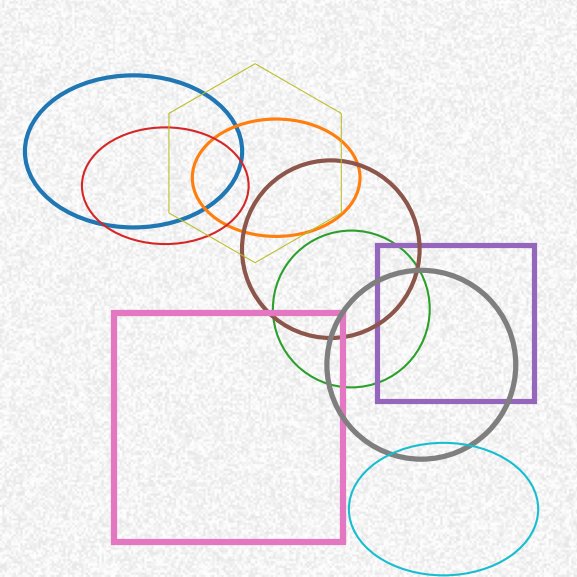[{"shape": "oval", "thickness": 2, "radius": 0.94, "center": [0.231, 0.737]}, {"shape": "oval", "thickness": 1.5, "radius": 0.73, "center": [0.478, 0.691]}, {"shape": "circle", "thickness": 1, "radius": 0.68, "center": [0.608, 0.464]}, {"shape": "oval", "thickness": 1, "radius": 0.72, "center": [0.286, 0.678]}, {"shape": "square", "thickness": 2.5, "radius": 0.68, "center": [0.789, 0.44]}, {"shape": "circle", "thickness": 2, "radius": 0.77, "center": [0.573, 0.568]}, {"shape": "square", "thickness": 3, "radius": 0.99, "center": [0.396, 0.259]}, {"shape": "circle", "thickness": 2.5, "radius": 0.82, "center": [0.73, 0.368]}, {"shape": "hexagon", "thickness": 0.5, "radius": 0.86, "center": [0.442, 0.717]}, {"shape": "oval", "thickness": 1, "radius": 0.82, "center": [0.768, 0.118]}]